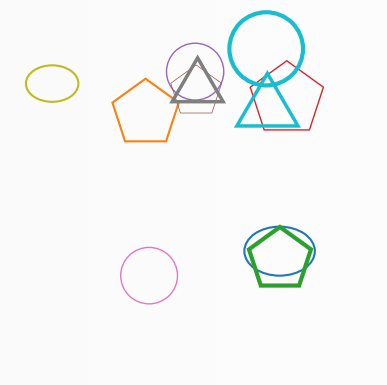[{"shape": "oval", "thickness": 1.5, "radius": 0.45, "center": [0.722, 0.348]}, {"shape": "pentagon", "thickness": 1.5, "radius": 0.45, "center": [0.376, 0.706]}, {"shape": "pentagon", "thickness": 3, "radius": 0.42, "center": [0.722, 0.326]}, {"shape": "pentagon", "thickness": 1, "radius": 0.5, "center": [0.74, 0.743]}, {"shape": "circle", "thickness": 1, "radius": 0.37, "center": [0.504, 0.814]}, {"shape": "pentagon", "thickness": 0.5, "radius": 0.34, "center": [0.506, 0.762]}, {"shape": "circle", "thickness": 1, "radius": 0.37, "center": [0.385, 0.284]}, {"shape": "triangle", "thickness": 2.5, "radius": 0.38, "center": [0.51, 0.774]}, {"shape": "oval", "thickness": 1.5, "radius": 0.34, "center": [0.135, 0.783]}, {"shape": "triangle", "thickness": 2.5, "radius": 0.46, "center": [0.69, 0.718]}, {"shape": "circle", "thickness": 3, "radius": 0.48, "center": [0.687, 0.873]}]